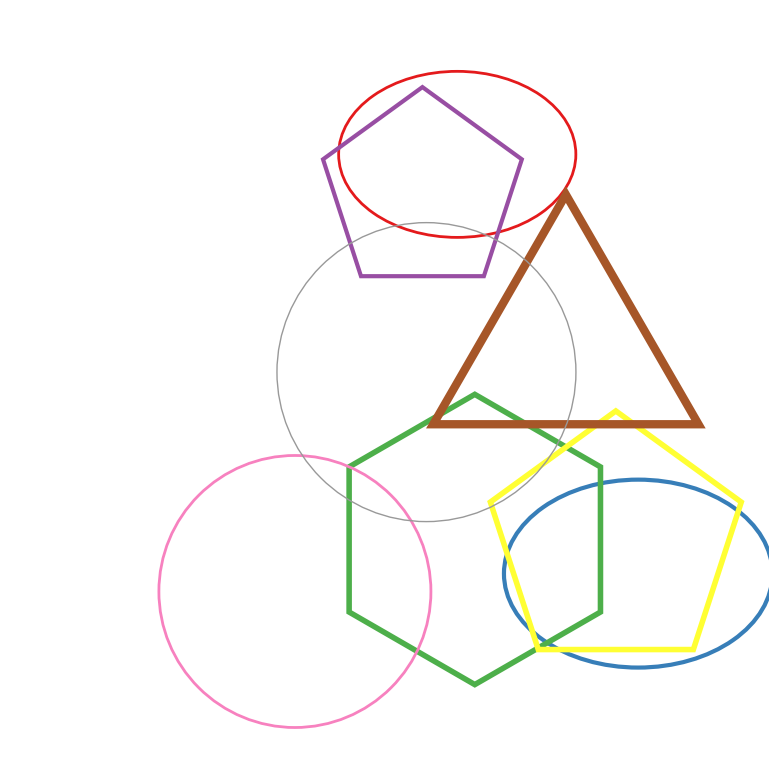[{"shape": "oval", "thickness": 1, "radius": 0.77, "center": [0.594, 0.8]}, {"shape": "oval", "thickness": 1.5, "radius": 0.87, "center": [0.829, 0.255]}, {"shape": "hexagon", "thickness": 2, "radius": 0.94, "center": [0.617, 0.299]}, {"shape": "pentagon", "thickness": 1.5, "radius": 0.68, "center": [0.549, 0.751]}, {"shape": "pentagon", "thickness": 2, "radius": 0.86, "center": [0.8, 0.295]}, {"shape": "triangle", "thickness": 3, "radius": 0.99, "center": [0.735, 0.548]}, {"shape": "circle", "thickness": 1, "radius": 0.88, "center": [0.383, 0.232]}, {"shape": "circle", "thickness": 0.5, "radius": 0.97, "center": [0.554, 0.517]}]